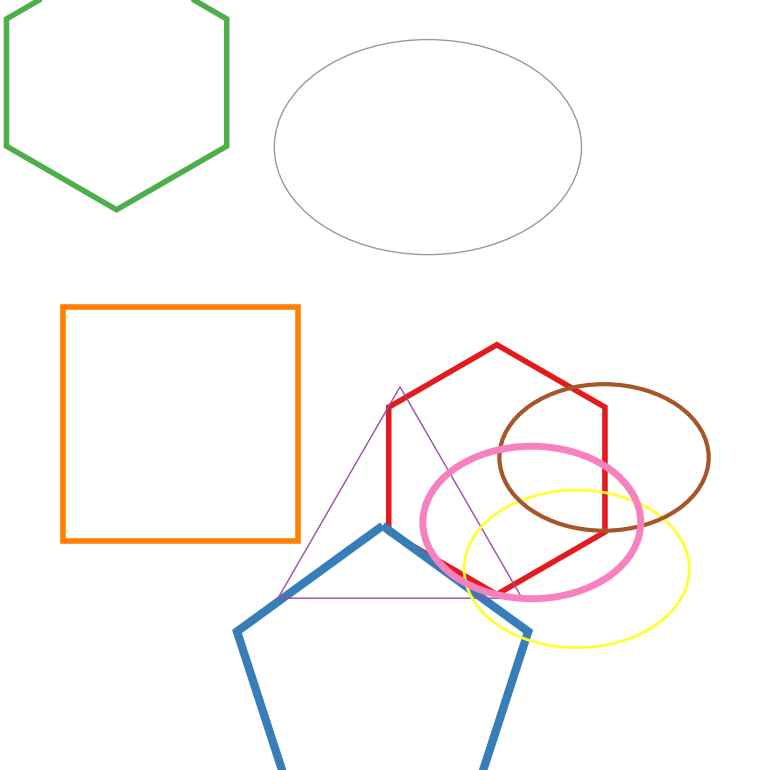[{"shape": "hexagon", "thickness": 2, "radius": 0.81, "center": [0.645, 0.39]}, {"shape": "pentagon", "thickness": 3, "radius": 0.99, "center": [0.497, 0.118]}, {"shape": "hexagon", "thickness": 2, "radius": 0.83, "center": [0.151, 0.893]}, {"shape": "triangle", "thickness": 0.5, "radius": 0.92, "center": [0.519, 0.315]}, {"shape": "square", "thickness": 2, "radius": 0.76, "center": [0.234, 0.45]}, {"shape": "oval", "thickness": 1, "radius": 0.73, "center": [0.749, 0.261]}, {"shape": "oval", "thickness": 1.5, "radius": 0.68, "center": [0.784, 0.406]}, {"shape": "oval", "thickness": 2.5, "radius": 0.71, "center": [0.691, 0.321]}, {"shape": "oval", "thickness": 0.5, "radius": 1.0, "center": [0.556, 0.809]}]